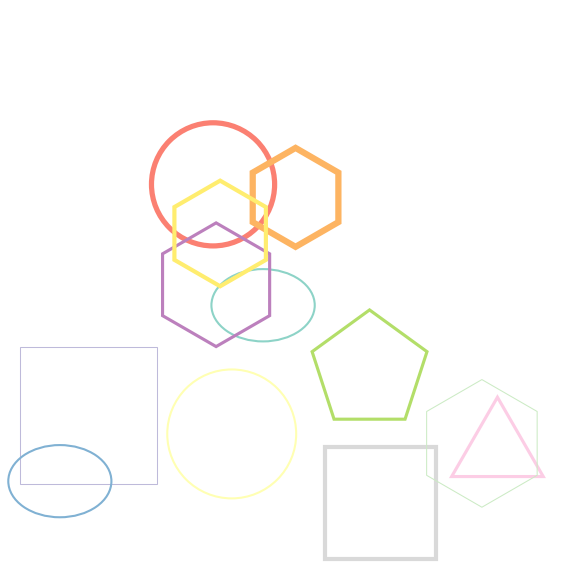[{"shape": "oval", "thickness": 1, "radius": 0.45, "center": [0.456, 0.471]}, {"shape": "circle", "thickness": 1, "radius": 0.56, "center": [0.401, 0.248]}, {"shape": "square", "thickness": 0.5, "radius": 0.59, "center": [0.154, 0.279]}, {"shape": "circle", "thickness": 2.5, "radius": 0.53, "center": [0.369, 0.68]}, {"shape": "oval", "thickness": 1, "radius": 0.45, "center": [0.104, 0.166]}, {"shape": "hexagon", "thickness": 3, "radius": 0.43, "center": [0.512, 0.657]}, {"shape": "pentagon", "thickness": 1.5, "radius": 0.52, "center": [0.64, 0.358]}, {"shape": "triangle", "thickness": 1.5, "radius": 0.46, "center": [0.861, 0.22]}, {"shape": "square", "thickness": 2, "radius": 0.48, "center": [0.659, 0.128]}, {"shape": "hexagon", "thickness": 1.5, "radius": 0.54, "center": [0.374, 0.506]}, {"shape": "hexagon", "thickness": 0.5, "radius": 0.55, "center": [0.834, 0.231]}, {"shape": "hexagon", "thickness": 2, "radius": 0.46, "center": [0.381, 0.595]}]